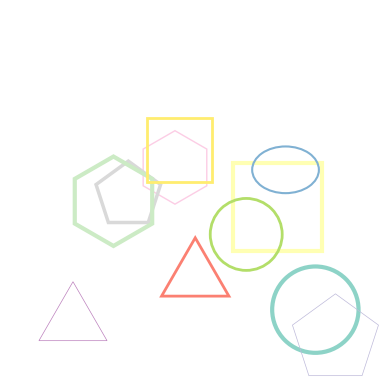[{"shape": "circle", "thickness": 3, "radius": 0.56, "center": [0.819, 0.196]}, {"shape": "square", "thickness": 3, "radius": 0.57, "center": [0.721, 0.462]}, {"shape": "pentagon", "thickness": 0.5, "radius": 0.59, "center": [0.871, 0.119]}, {"shape": "triangle", "thickness": 2, "radius": 0.5, "center": [0.507, 0.281]}, {"shape": "oval", "thickness": 1.5, "radius": 0.43, "center": [0.742, 0.559]}, {"shape": "circle", "thickness": 2, "radius": 0.47, "center": [0.64, 0.391]}, {"shape": "hexagon", "thickness": 1, "radius": 0.48, "center": [0.454, 0.565]}, {"shape": "pentagon", "thickness": 2.5, "radius": 0.44, "center": [0.333, 0.493]}, {"shape": "triangle", "thickness": 0.5, "radius": 0.51, "center": [0.19, 0.166]}, {"shape": "hexagon", "thickness": 3, "radius": 0.58, "center": [0.295, 0.477]}, {"shape": "square", "thickness": 2, "radius": 0.42, "center": [0.466, 0.61]}]